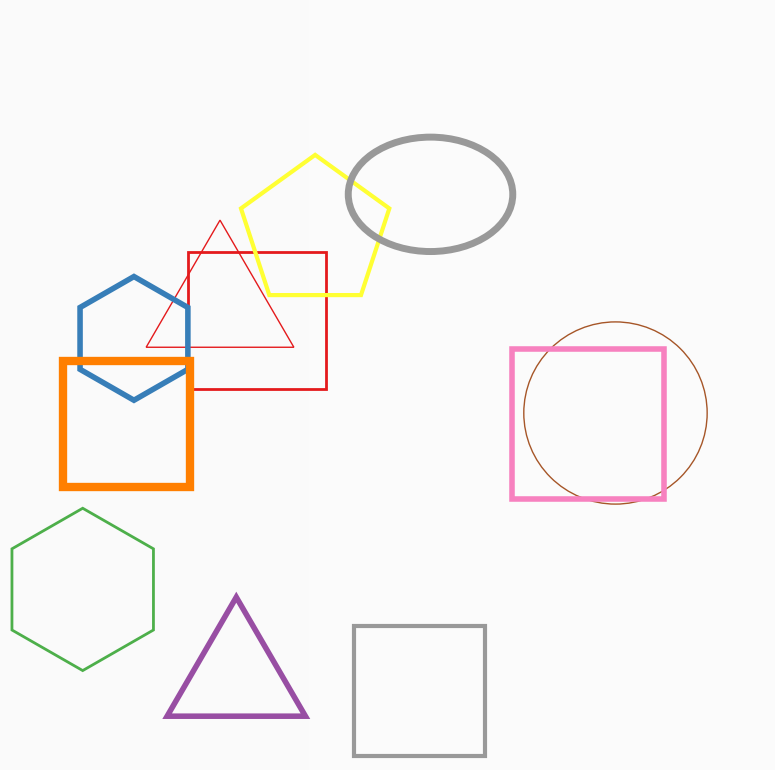[{"shape": "square", "thickness": 1, "radius": 0.44, "center": [0.332, 0.584]}, {"shape": "triangle", "thickness": 0.5, "radius": 0.55, "center": [0.284, 0.604]}, {"shape": "hexagon", "thickness": 2, "radius": 0.4, "center": [0.173, 0.561]}, {"shape": "hexagon", "thickness": 1, "radius": 0.53, "center": [0.107, 0.235]}, {"shape": "triangle", "thickness": 2, "radius": 0.52, "center": [0.305, 0.121]}, {"shape": "square", "thickness": 3, "radius": 0.41, "center": [0.163, 0.45]}, {"shape": "pentagon", "thickness": 1.5, "radius": 0.5, "center": [0.407, 0.698]}, {"shape": "circle", "thickness": 0.5, "radius": 0.59, "center": [0.794, 0.464]}, {"shape": "square", "thickness": 2, "radius": 0.49, "center": [0.759, 0.449]}, {"shape": "square", "thickness": 1.5, "radius": 0.42, "center": [0.541, 0.103]}, {"shape": "oval", "thickness": 2.5, "radius": 0.53, "center": [0.556, 0.748]}]